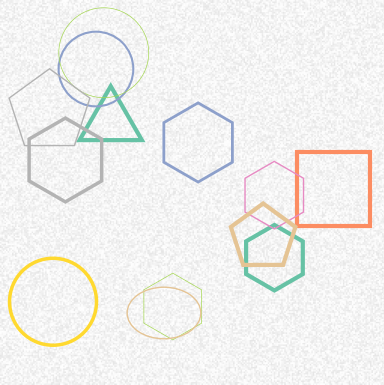[{"shape": "triangle", "thickness": 3, "radius": 0.47, "center": [0.288, 0.683]}, {"shape": "hexagon", "thickness": 3, "radius": 0.43, "center": [0.713, 0.331]}, {"shape": "square", "thickness": 3, "radius": 0.48, "center": [0.866, 0.509]}, {"shape": "hexagon", "thickness": 2, "radius": 0.51, "center": [0.515, 0.63]}, {"shape": "circle", "thickness": 1.5, "radius": 0.48, "center": [0.249, 0.821]}, {"shape": "hexagon", "thickness": 1, "radius": 0.44, "center": [0.712, 0.493]}, {"shape": "circle", "thickness": 0.5, "radius": 0.58, "center": [0.269, 0.863]}, {"shape": "hexagon", "thickness": 0.5, "radius": 0.43, "center": [0.449, 0.204]}, {"shape": "circle", "thickness": 2.5, "radius": 0.56, "center": [0.138, 0.216]}, {"shape": "oval", "thickness": 1, "radius": 0.48, "center": [0.426, 0.187]}, {"shape": "pentagon", "thickness": 3, "radius": 0.44, "center": [0.683, 0.383]}, {"shape": "pentagon", "thickness": 1, "radius": 0.55, "center": [0.129, 0.711]}, {"shape": "hexagon", "thickness": 2.5, "radius": 0.54, "center": [0.17, 0.584]}]